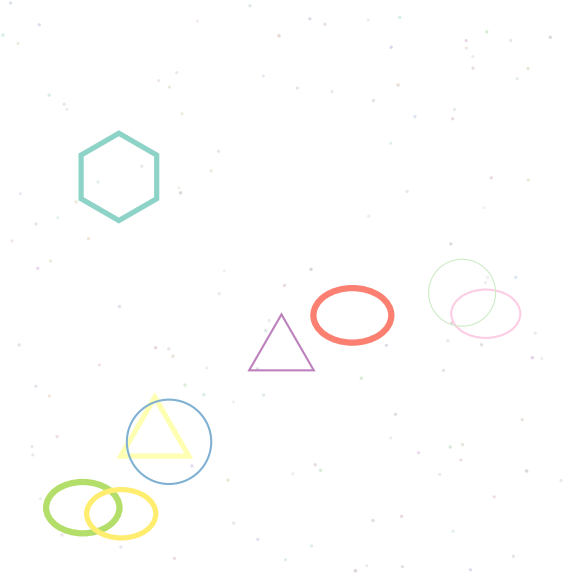[{"shape": "hexagon", "thickness": 2.5, "radius": 0.38, "center": [0.206, 0.693]}, {"shape": "triangle", "thickness": 2.5, "radius": 0.34, "center": [0.268, 0.243]}, {"shape": "oval", "thickness": 3, "radius": 0.34, "center": [0.61, 0.453]}, {"shape": "circle", "thickness": 1, "radius": 0.37, "center": [0.293, 0.234]}, {"shape": "oval", "thickness": 3, "radius": 0.32, "center": [0.143, 0.12]}, {"shape": "oval", "thickness": 1, "radius": 0.3, "center": [0.841, 0.456]}, {"shape": "triangle", "thickness": 1, "radius": 0.32, "center": [0.487, 0.39]}, {"shape": "circle", "thickness": 0.5, "radius": 0.29, "center": [0.8, 0.492]}, {"shape": "oval", "thickness": 2.5, "radius": 0.3, "center": [0.21, 0.11]}]